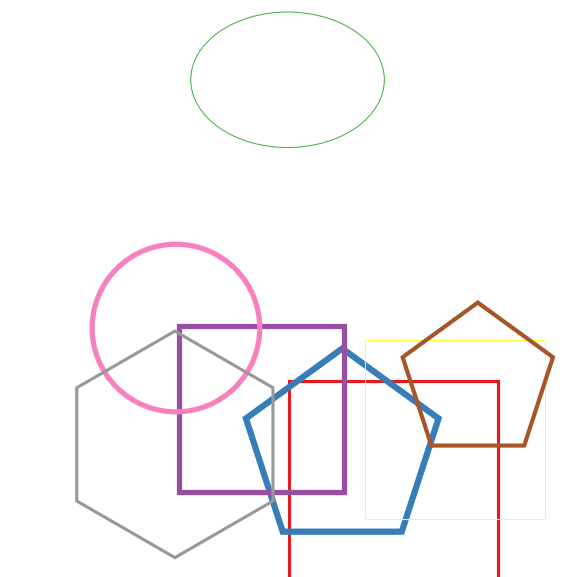[{"shape": "square", "thickness": 1.5, "radius": 0.9, "center": [0.682, 0.158]}, {"shape": "pentagon", "thickness": 3, "radius": 0.88, "center": [0.593, 0.22]}, {"shape": "oval", "thickness": 0.5, "radius": 0.84, "center": [0.498, 0.861]}, {"shape": "square", "thickness": 2.5, "radius": 0.72, "center": [0.453, 0.291]}, {"shape": "square", "thickness": 0.5, "radius": 0.78, "center": [0.788, 0.255]}, {"shape": "pentagon", "thickness": 2, "radius": 0.68, "center": [0.827, 0.338]}, {"shape": "circle", "thickness": 2.5, "radius": 0.73, "center": [0.305, 0.431]}, {"shape": "hexagon", "thickness": 1.5, "radius": 0.98, "center": [0.303, 0.23]}]